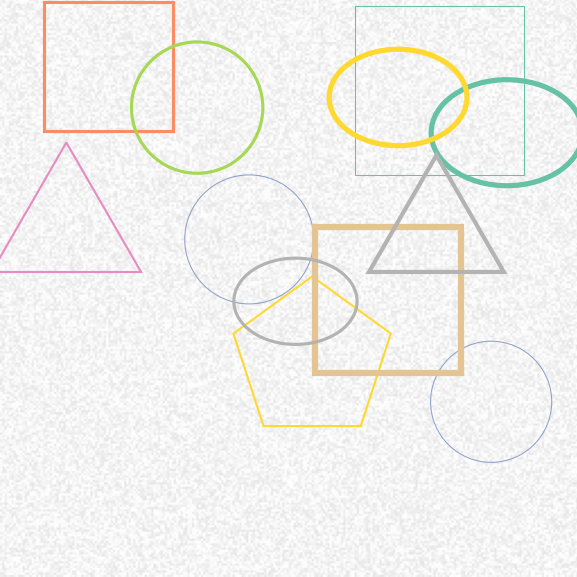[{"shape": "oval", "thickness": 2.5, "radius": 0.66, "center": [0.878, 0.769]}, {"shape": "square", "thickness": 0.5, "radius": 0.73, "center": [0.761, 0.843]}, {"shape": "square", "thickness": 1.5, "radius": 0.56, "center": [0.189, 0.884]}, {"shape": "circle", "thickness": 0.5, "radius": 0.56, "center": [0.432, 0.585]}, {"shape": "circle", "thickness": 0.5, "radius": 0.52, "center": [0.85, 0.303]}, {"shape": "triangle", "thickness": 1, "radius": 0.75, "center": [0.115, 0.603]}, {"shape": "circle", "thickness": 1.5, "radius": 0.57, "center": [0.341, 0.813]}, {"shape": "oval", "thickness": 2.5, "radius": 0.6, "center": [0.689, 0.83]}, {"shape": "pentagon", "thickness": 1, "radius": 0.72, "center": [0.54, 0.377]}, {"shape": "square", "thickness": 3, "radius": 0.63, "center": [0.672, 0.48]}, {"shape": "oval", "thickness": 1.5, "radius": 0.53, "center": [0.512, 0.477]}, {"shape": "triangle", "thickness": 2, "radius": 0.67, "center": [0.756, 0.596]}]